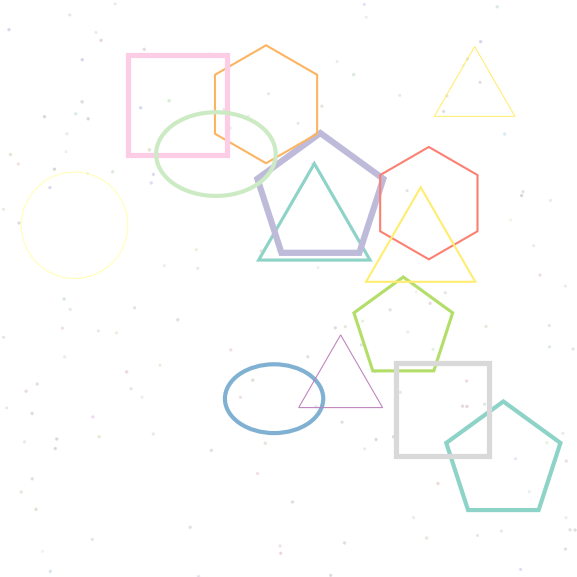[{"shape": "triangle", "thickness": 1.5, "radius": 0.56, "center": [0.544, 0.604]}, {"shape": "pentagon", "thickness": 2, "radius": 0.52, "center": [0.872, 0.2]}, {"shape": "circle", "thickness": 0.5, "radius": 0.46, "center": [0.129, 0.609]}, {"shape": "pentagon", "thickness": 3, "radius": 0.57, "center": [0.555, 0.654]}, {"shape": "hexagon", "thickness": 1, "radius": 0.49, "center": [0.743, 0.647]}, {"shape": "oval", "thickness": 2, "radius": 0.43, "center": [0.475, 0.309]}, {"shape": "hexagon", "thickness": 1, "radius": 0.51, "center": [0.461, 0.819]}, {"shape": "pentagon", "thickness": 1.5, "radius": 0.45, "center": [0.698, 0.43]}, {"shape": "square", "thickness": 2.5, "radius": 0.43, "center": [0.307, 0.818]}, {"shape": "square", "thickness": 2.5, "radius": 0.4, "center": [0.766, 0.29]}, {"shape": "triangle", "thickness": 0.5, "radius": 0.42, "center": [0.59, 0.335]}, {"shape": "oval", "thickness": 2, "radius": 0.52, "center": [0.374, 0.732]}, {"shape": "triangle", "thickness": 1, "radius": 0.55, "center": [0.728, 0.566]}, {"shape": "triangle", "thickness": 0.5, "radius": 0.4, "center": [0.822, 0.838]}]